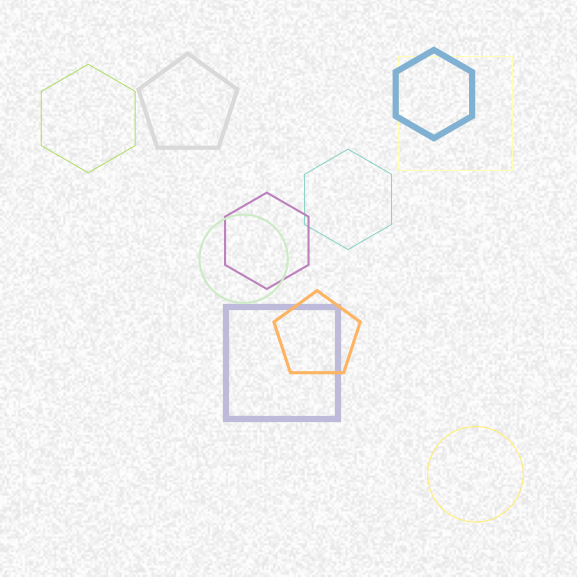[{"shape": "hexagon", "thickness": 0.5, "radius": 0.43, "center": [0.603, 0.654]}, {"shape": "square", "thickness": 0.5, "radius": 0.49, "center": [0.787, 0.803]}, {"shape": "square", "thickness": 3, "radius": 0.48, "center": [0.488, 0.37]}, {"shape": "hexagon", "thickness": 3, "radius": 0.38, "center": [0.751, 0.836]}, {"shape": "pentagon", "thickness": 1.5, "radius": 0.39, "center": [0.549, 0.417]}, {"shape": "hexagon", "thickness": 0.5, "radius": 0.47, "center": [0.153, 0.794]}, {"shape": "pentagon", "thickness": 2, "radius": 0.45, "center": [0.325, 0.816]}, {"shape": "hexagon", "thickness": 1, "radius": 0.42, "center": [0.462, 0.582]}, {"shape": "circle", "thickness": 1, "radius": 0.38, "center": [0.422, 0.551]}, {"shape": "circle", "thickness": 0.5, "radius": 0.41, "center": [0.823, 0.178]}]